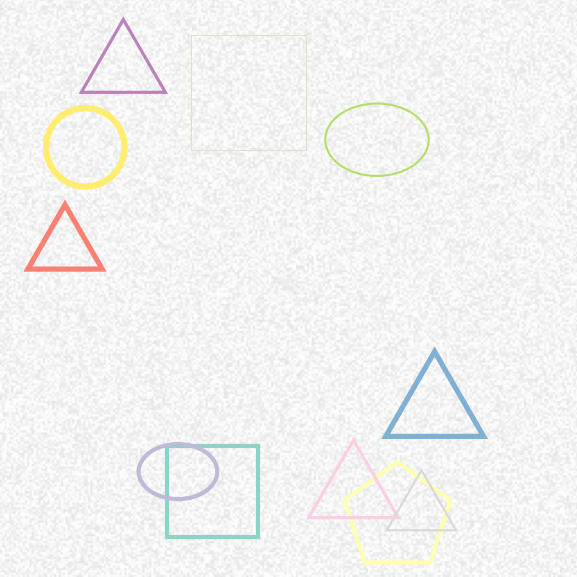[{"shape": "square", "thickness": 2, "radius": 0.39, "center": [0.368, 0.147]}, {"shape": "pentagon", "thickness": 2, "radius": 0.48, "center": [0.688, 0.103]}, {"shape": "oval", "thickness": 2, "radius": 0.34, "center": [0.308, 0.183]}, {"shape": "triangle", "thickness": 2.5, "radius": 0.37, "center": [0.113, 0.57]}, {"shape": "triangle", "thickness": 2.5, "radius": 0.49, "center": [0.753, 0.292]}, {"shape": "oval", "thickness": 1, "radius": 0.45, "center": [0.653, 0.757]}, {"shape": "triangle", "thickness": 1.5, "radius": 0.45, "center": [0.612, 0.148]}, {"shape": "triangle", "thickness": 1, "radius": 0.35, "center": [0.73, 0.116]}, {"shape": "triangle", "thickness": 1.5, "radius": 0.42, "center": [0.214, 0.881]}, {"shape": "square", "thickness": 0.5, "radius": 0.5, "center": [0.43, 0.838]}, {"shape": "circle", "thickness": 3, "radius": 0.34, "center": [0.148, 0.744]}]